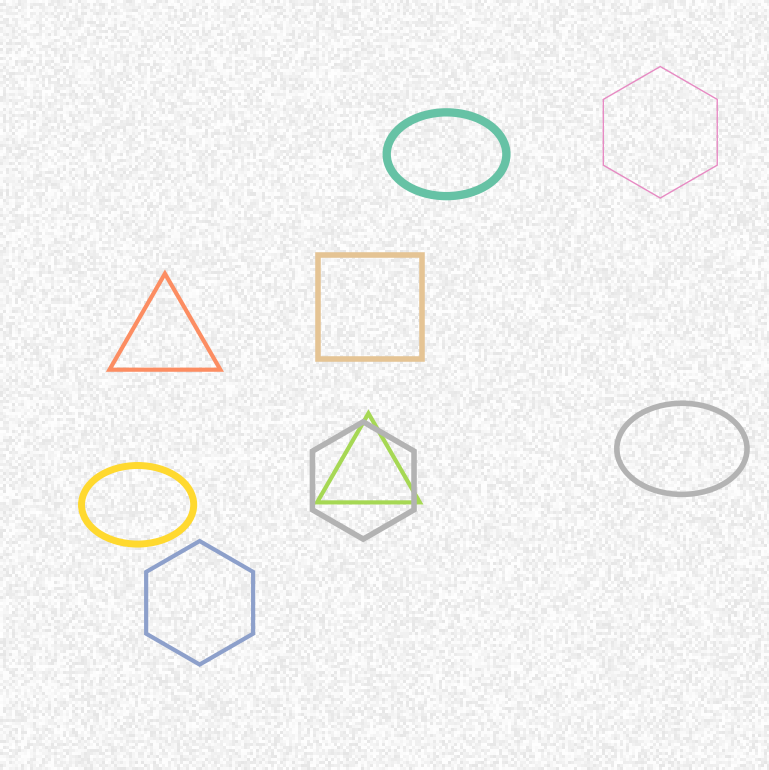[{"shape": "oval", "thickness": 3, "radius": 0.39, "center": [0.58, 0.8]}, {"shape": "triangle", "thickness": 1.5, "radius": 0.42, "center": [0.214, 0.561]}, {"shape": "hexagon", "thickness": 1.5, "radius": 0.4, "center": [0.259, 0.217]}, {"shape": "hexagon", "thickness": 0.5, "radius": 0.43, "center": [0.857, 0.828]}, {"shape": "triangle", "thickness": 1.5, "radius": 0.39, "center": [0.479, 0.386]}, {"shape": "oval", "thickness": 2.5, "radius": 0.36, "center": [0.179, 0.344]}, {"shape": "square", "thickness": 2, "radius": 0.34, "center": [0.48, 0.601]}, {"shape": "oval", "thickness": 2, "radius": 0.42, "center": [0.886, 0.417]}, {"shape": "hexagon", "thickness": 2, "radius": 0.38, "center": [0.472, 0.376]}]